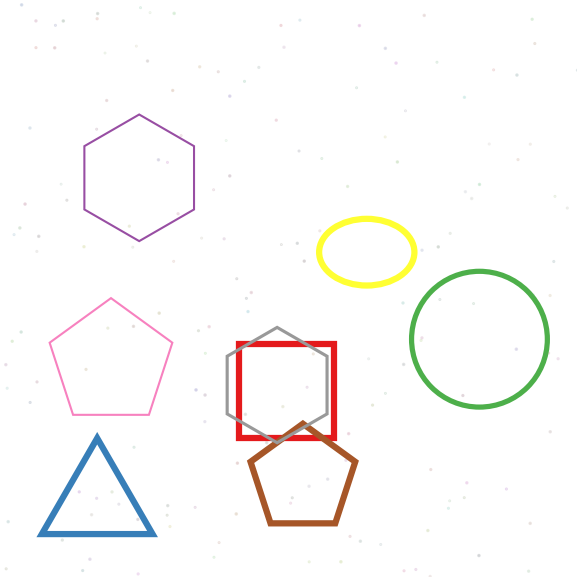[{"shape": "square", "thickness": 3, "radius": 0.41, "center": [0.496, 0.322]}, {"shape": "triangle", "thickness": 3, "radius": 0.55, "center": [0.168, 0.13]}, {"shape": "circle", "thickness": 2.5, "radius": 0.59, "center": [0.83, 0.412]}, {"shape": "hexagon", "thickness": 1, "radius": 0.55, "center": [0.241, 0.691]}, {"shape": "oval", "thickness": 3, "radius": 0.41, "center": [0.635, 0.562]}, {"shape": "pentagon", "thickness": 3, "radius": 0.48, "center": [0.524, 0.17]}, {"shape": "pentagon", "thickness": 1, "radius": 0.56, "center": [0.192, 0.371]}, {"shape": "hexagon", "thickness": 1.5, "radius": 0.5, "center": [0.48, 0.332]}]